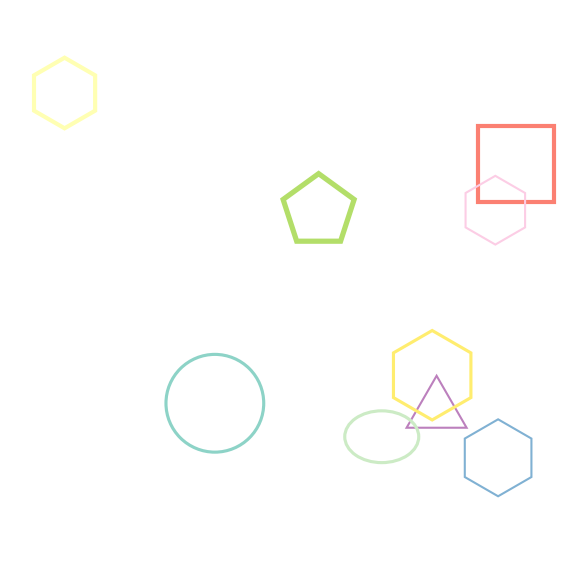[{"shape": "circle", "thickness": 1.5, "radius": 0.42, "center": [0.372, 0.301]}, {"shape": "hexagon", "thickness": 2, "radius": 0.31, "center": [0.112, 0.838]}, {"shape": "square", "thickness": 2, "radius": 0.33, "center": [0.894, 0.715]}, {"shape": "hexagon", "thickness": 1, "radius": 0.33, "center": [0.863, 0.206]}, {"shape": "pentagon", "thickness": 2.5, "radius": 0.32, "center": [0.552, 0.634]}, {"shape": "hexagon", "thickness": 1, "radius": 0.3, "center": [0.858, 0.635]}, {"shape": "triangle", "thickness": 1, "radius": 0.3, "center": [0.756, 0.288]}, {"shape": "oval", "thickness": 1.5, "radius": 0.32, "center": [0.661, 0.243]}, {"shape": "hexagon", "thickness": 1.5, "radius": 0.39, "center": [0.748, 0.349]}]